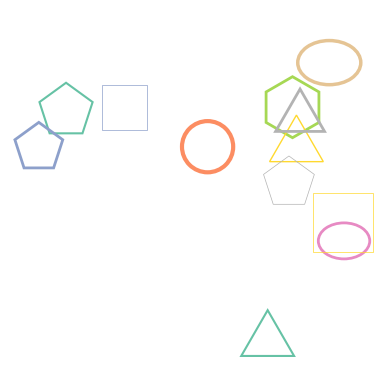[{"shape": "pentagon", "thickness": 1.5, "radius": 0.36, "center": [0.172, 0.712]}, {"shape": "triangle", "thickness": 1.5, "radius": 0.4, "center": [0.695, 0.115]}, {"shape": "circle", "thickness": 3, "radius": 0.33, "center": [0.539, 0.619]}, {"shape": "pentagon", "thickness": 2, "radius": 0.33, "center": [0.101, 0.617]}, {"shape": "square", "thickness": 0.5, "radius": 0.29, "center": [0.325, 0.721]}, {"shape": "oval", "thickness": 2, "radius": 0.33, "center": [0.894, 0.374]}, {"shape": "hexagon", "thickness": 2, "radius": 0.4, "center": [0.76, 0.722]}, {"shape": "triangle", "thickness": 1, "radius": 0.4, "center": [0.77, 0.62]}, {"shape": "square", "thickness": 0.5, "radius": 0.38, "center": [0.891, 0.422]}, {"shape": "oval", "thickness": 2.5, "radius": 0.41, "center": [0.855, 0.837]}, {"shape": "triangle", "thickness": 2, "radius": 0.37, "center": [0.779, 0.695]}, {"shape": "pentagon", "thickness": 0.5, "radius": 0.35, "center": [0.75, 0.525]}]